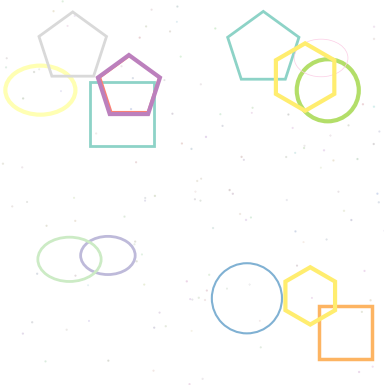[{"shape": "square", "thickness": 2, "radius": 0.42, "center": [0.317, 0.705]}, {"shape": "pentagon", "thickness": 2, "radius": 0.49, "center": [0.684, 0.873]}, {"shape": "oval", "thickness": 3, "radius": 0.45, "center": [0.105, 0.766]}, {"shape": "oval", "thickness": 2, "radius": 0.35, "center": [0.28, 0.336]}, {"shape": "pentagon", "thickness": 1.5, "radius": 0.4, "center": [0.337, 0.774]}, {"shape": "circle", "thickness": 1.5, "radius": 0.46, "center": [0.641, 0.225]}, {"shape": "square", "thickness": 2.5, "radius": 0.35, "center": [0.897, 0.136]}, {"shape": "circle", "thickness": 3, "radius": 0.4, "center": [0.851, 0.765]}, {"shape": "oval", "thickness": 0.5, "radius": 0.35, "center": [0.834, 0.849]}, {"shape": "pentagon", "thickness": 2, "radius": 0.46, "center": [0.189, 0.877]}, {"shape": "pentagon", "thickness": 3, "radius": 0.42, "center": [0.335, 0.772]}, {"shape": "oval", "thickness": 2, "radius": 0.41, "center": [0.18, 0.326]}, {"shape": "hexagon", "thickness": 3, "radius": 0.44, "center": [0.792, 0.8]}, {"shape": "hexagon", "thickness": 3, "radius": 0.37, "center": [0.806, 0.231]}]